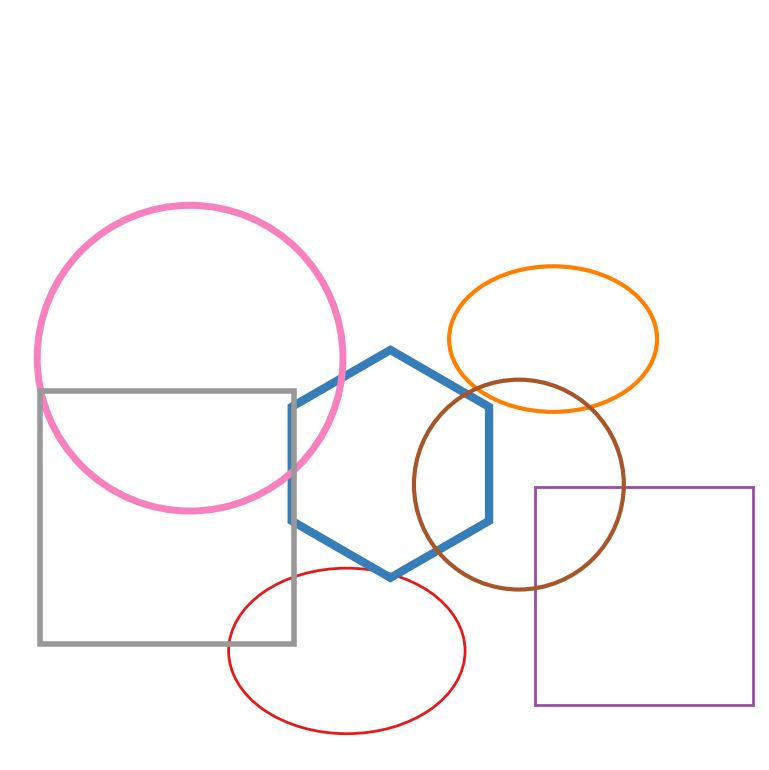[{"shape": "oval", "thickness": 1, "radius": 0.77, "center": [0.45, 0.155]}, {"shape": "hexagon", "thickness": 3, "radius": 0.74, "center": [0.507, 0.398]}, {"shape": "square", "thickness": 1, "radius": 0.71, "center": [0.836, 0.226]}, {"shape": "oval", "thickness": 1.5, "radius": 0.68, "center": [0.718, 0.56]}, {"shape": "circle", "thickness": 1.5, "radius": 0.68, "center": [0.674, 0.371]}, {"shape": "circle", "thickness": 2.5, "radius": 0.99, "center": [0.247, 0.535]}, {"shape": "square", "thickness": 2, "radius": 0.82, "center": [0.217, 0.328]}]